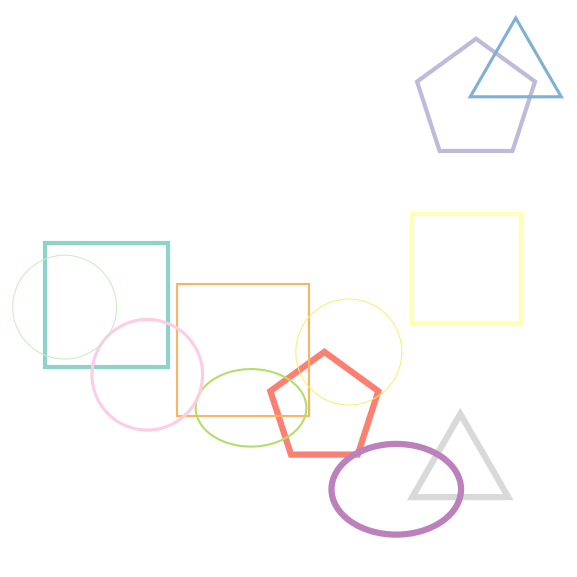[{"shape": "square", "thickness": 2, "radius": 0.53, "center": [0.184, 0.471]}, {"shape": "square", "thickness": 2, "radius": 0.47, "center": [0.807, 0.534]}, {"shape": "pentagon", "thickness": 2, "radius": 0.54, "center": [0.824, 0.825]}, {"shape": "pentagon", "thickness": 3, "radius": 0.49, "center": [0.562, 0.291]}, {"shape": "triangle", "thickness": 1.5, "radius": 0.45, "center": [0.893, 0.877]}, {"shape": "square", "thickness": 1, "radius": 0.57, "center": [0.42, 0.393]}, {"shape": "oval", "thickness": 1, "radius": 0.48, "center": [0.435, 0.293]}, {"shape": "circle", "thickness": 1.5, "radius": 0.48, "center": [0.255, 0.35]}, {"shape": "triangle", "thickness": 3, "radius": 0.48, "center": [0.797, 0.186]}, {"shape": "oval", "thickness": 3, "radius": 0.56, "center": [0.686, 0.152]}, {"shape": "circle", "thickness": 0.5, "radius": 0.45, "center": [0.112, 0.467]}, {"shape": "circle", "thickness": 0.5, "radius": 0.46, "center": [0.604, 0.39]}]